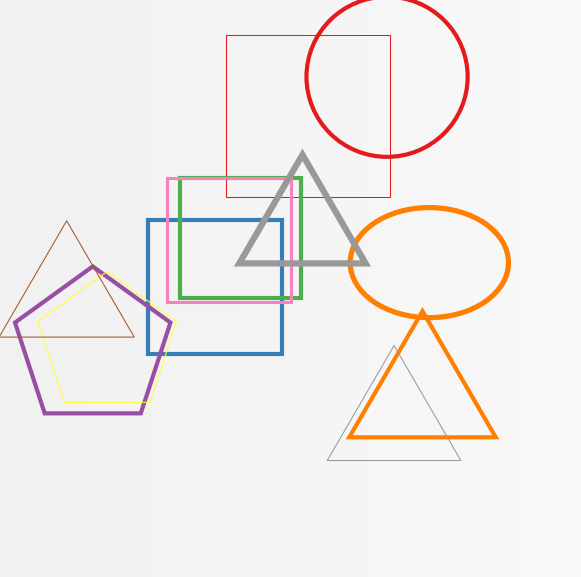[{"shape": "circle", "thickness": 2, "radius": 0.69, "center": [0.666, 0.866]}, {"shape": "square", "thickness": 0.5, "radius": 0.7, "center": [0.53, 0.798]}, {"shape": "square", "thickness": 2, "radius": 0.58, "center": [0.37, 0.502]}, {"shape": "square", "thickness": 2, "radius": 0.52, "center": [0.413, 0.586]}, {"shape": "pentagon", "thickness": 2, "radius": 0.7, "center": [0.16, 0.397]}, {"shape": "oval", "thickness": 2.5, "radius": 0.68, "center": [0.739, 0.544]}, {"shape": "triangle", "thickness": 2, "radius": 0.73, "center": [0.727, 0.315]}, {"shape": "pentagon", "thickness": 0.5, "radius": 0.63, "center": [0.184, 0.404]}, {"shape": "triangle", "thickness": 0.5, "radius": 0.67, "center": [0.115, 0.483]}, {"shape": "square", "thickness": 1.5, "radius": 0.54, "center": [0.394, 0.584]}, {"shape": "triangle", "thickness": 0.5, "radius": 0.66, "center": [0.678, 0.268]}, {"shape": "triangle", "thickness": 3, "radius": 0.63, "center": [0.52, 0.606]}]